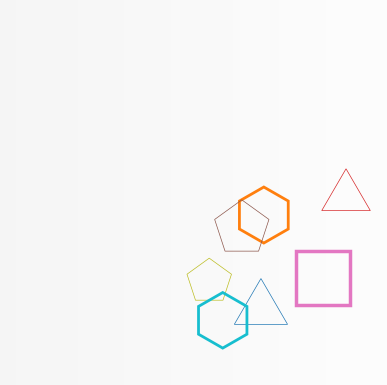[{"shape": "triangle", "thickness": 0.5, "radius": 0.4, "center": [0.673, 0.197]}, {"shape": "hexagon", "thickness": 2, "radius": 0.36, "center": [0.681, 0.441]}, {"shape": "triangle", "thickness": 0.5, "radius": 0.36, "center": [0.893, 0.489]}, {"shape": "pentagon", "thickness": 0.5, "radius": 0.37, "center": [0.624, 0.407]}, {"shape": "square", "thickness": 2.5, "radius": 0.35, "center": [0.833, 0.278]}, {"shape": "pentagon", "thickness": 0.5, "radius": 0.3, "center": [0.54, 0.269]}, {"shape": "hexagon", "thickness": 2, "radius": 0.36, "center": [0.575, 0.168]}]